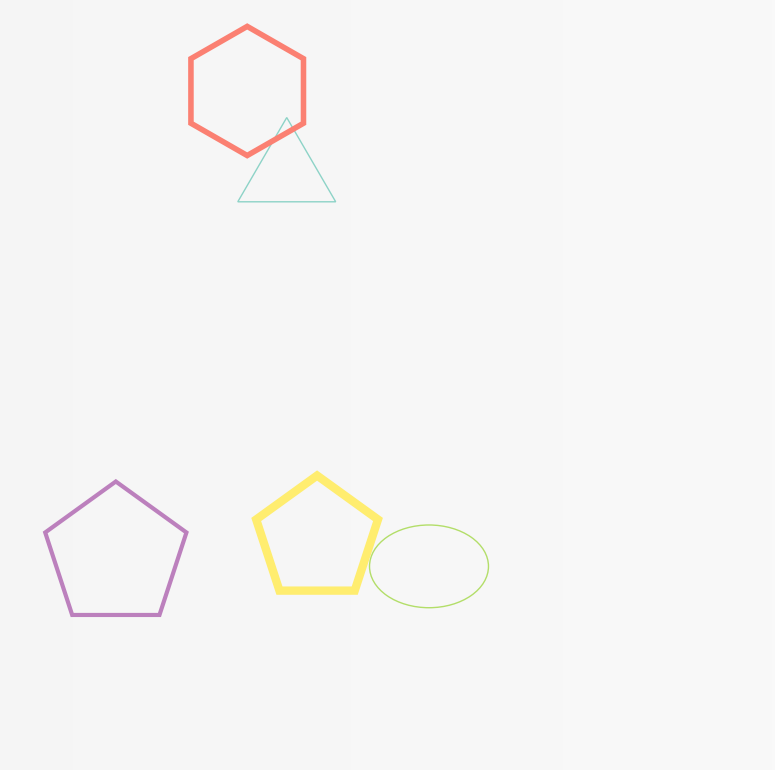[{"shape": "triangle", "thickness": 0.5, "radius": 0.36, "center": [0.37, 0.774]}, {"shape": "hexagon", "thickness": 2, "radius": 0.42, "center": [0.319, 0.882]}, {"shape": "oval", "thickness": 0.5, "radius": 0.38, "center": [0.554, 0.264]}, {"shape": "pentagon", "thickness": 1.5, "radius": 0.48, "center": [0.149, 0.279]}, {"shape": "pentagon", "thickness": 3, "radius": 0.41, "center": [0.409, 0.3]}]